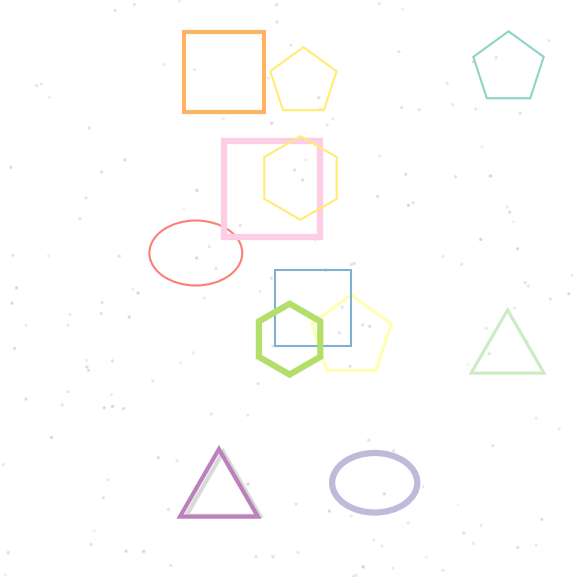[{"shape": "pentagon", "thickness": 1, "radius": 0.32, "center": [0.881, 0.881]}, {"shape": "pentagon", "thickness": 1.5, "radius": 0.36, "center": [0.609, 0.416]}, {"shape": "oval", "thickness": 3, "radius": 0.37, "center": [0.649, 0.163]}, {"shape": "oval", "thickness": 1, "radius": 0.4, "center": [0.339, 0.561]}, {"shape": "square", "thickness": 1, "radius": 0.33, "center": [0.541, 0.466]}, {"shape": "square", "thickness": 2, "radius": 0.35, "center": [0.387, 0.874]}, {"shape": "hexagon", "thickness": 3, "radius": 0.31, "center": [0.501, 0.412]}, {"shape": "square", "thickness": 3, "radius": 0.42, "center": [0.471, 0.672]}, {"shape": "triangle", "thickness": 2, "radius": 0.37, "center": [0.386, 0.143]}, {"shape": "triangle", "thickness": 2, "radius": 0.39, "center": [0.379, 0.143]}, {"shape": "triangle", "thickness": 1.5, "radius": 0.36, "center": [0.879, 0.39]}, {"shape": "hexagon", "thickness": 1, "radius": 0.36, "center": [0.52, 0.691]}, {"shape": "pentagon", "thickness": 1, "radius": 0.3, "center": [0.525, 0.857]}]